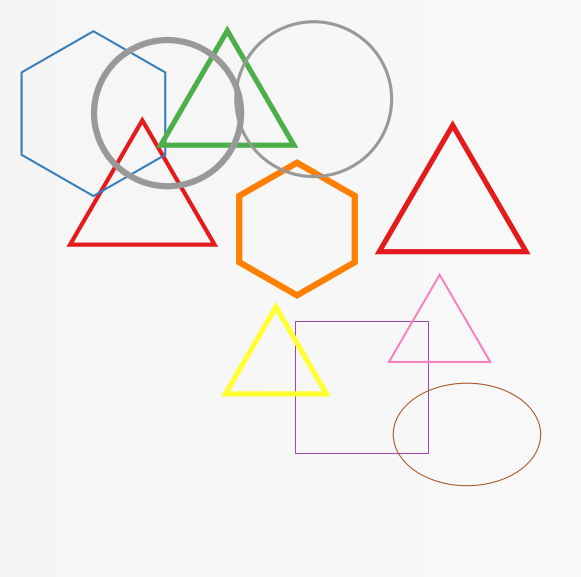[{"shape": "triangle", "thickness": 2, "radius": 0.72, "center": [0.245, 0.647]}, {"shape": "triangle", "thickness": 2.5, "radius": 0.73, "center": [0.779, 0.636]}, {"shape": "hexagon", "thickness": 1, "radius": 0.71, "center": [0.161, 0.802]}, {"shape": "triangle", "thickness": 2.5, "radius": 0.66, "center": [0.391, 0.814]}, {"shape": "square", "thickness": 0.5, "radius": 0.57, "center": [0.622, 0.329]}, {"shape": "hexagon", "thickness": 3, "radius": 0.57, "center": [0.511, 0.603]}, {"shape": "triangle", "thickness": 2.5, "radius": 0.5, "center": [0.475, 0.367]}, {"shape": "oval", "thickness": 0.5, "radius": 0.63, "center": [0.803, 0.247]}, {"shape": "triangle", "thickness": 1, "radius": 0.5, "center": [0.756, 0.423]}, {"shape": "circle", "thickness": 1.5, "radius": 0.67, "center": [0.54, 0.827]}, {"shape": "circle", "thickness": 3, "radius": 0.63, "center": [0.288, 0.803]}]